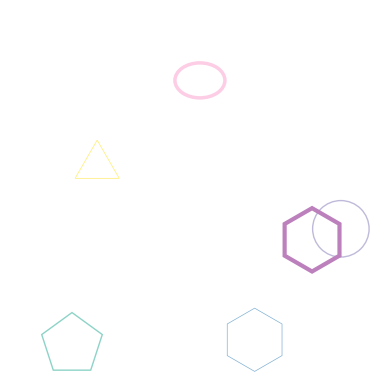[{"shape": "pentagon", "thickness": 1, "radius": 0.41, "center": [0.187, 0.105]}, {"shape": "circle", "thickness": 1, "radius": 0.37, "center": [0.885, 0.406]}, {"shape": "hexagon", "thickness": 0.5, "radius": 0.41, "center": [0.661, 0.117]}, {"shape": "oval", "thickness": 2.5, "radius": 0.32, "center": [0.519, 0.791]}, {"shape": "hexagon", "thickness": 3, "radius": 0.41, "center": [0.811, 0.377]}, {"shape": "triangle", "thickness": 0.5, "radius": 0.33, "center": [0.252, 0.57]}]